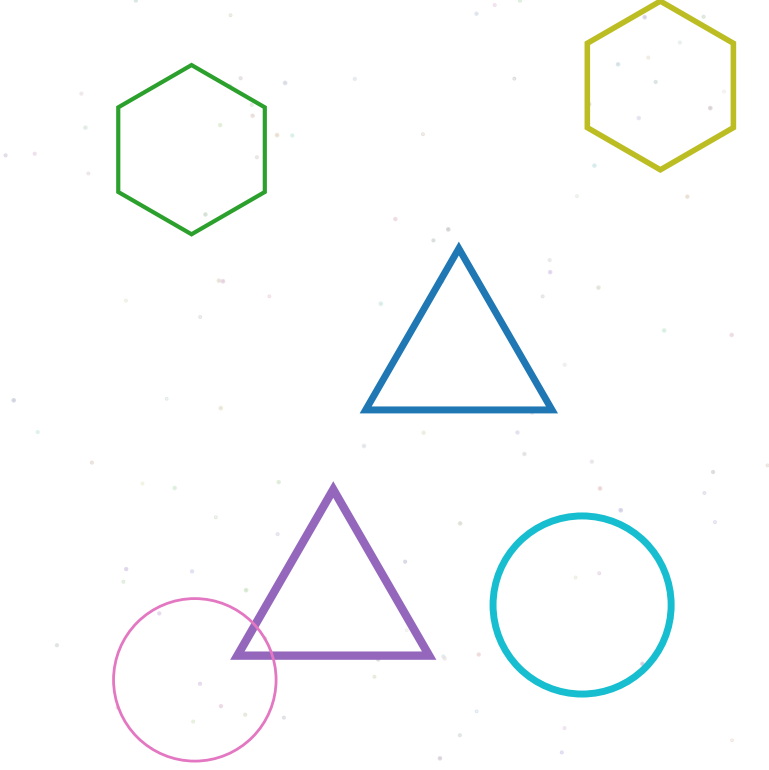[{"shape": "triangle", "thickness": 2.5, "radius": 0.7, "center": [0.596, 0.537]}, {"shape": "hexagon", "thickness": 1.5, "radius": 0.55, "center": [0.249, 0.806]}, {"shape": "triangle", "thickness": 3, "radius": 0.72, "center": [0.433, 0.22]}, {"shape": "circle", "thickness": 1, "radius": 0.53, "center": [0.253, 0.117]}, {"shape": "hexagon", "thickness": 2, "radius": 0.55, "center": [0.858, 0.889]}, {"shape": "circle", "thickness": 2.5, "radius": 0.58, "center": [0.756, 0.214]}]